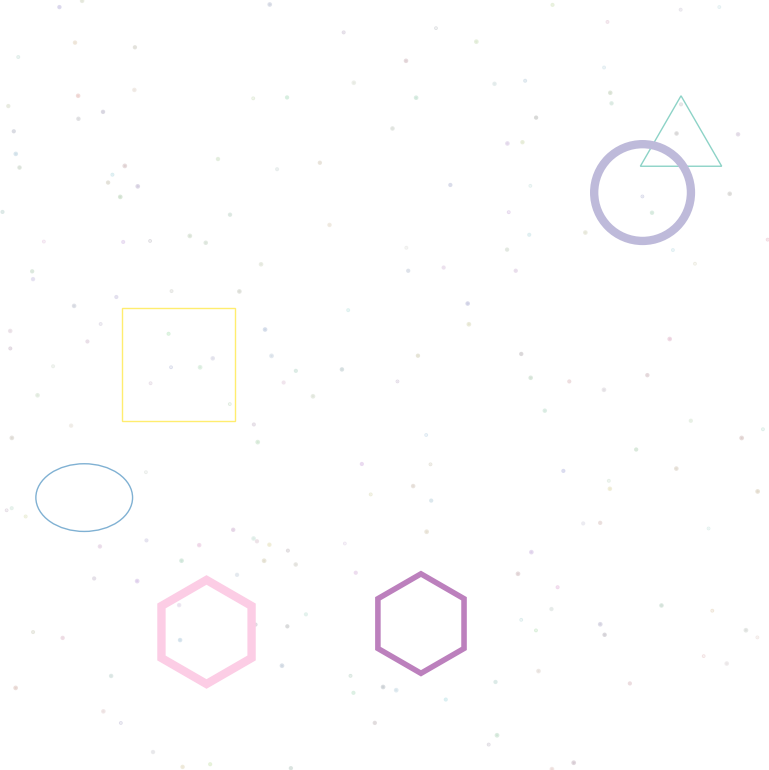[{"shape": "triangle", "thickness": 0.5, "radius": 0.3, "center": [0.884, 0.815]}, {"shape": "circle", "thickness": 3, "radius": 0.31, "center": [0.835, 0.75]}, {"shape": "oval", "thickness": 0.5, "radius": 0.31, "center": [0.109, 0.354]}, {"shape": "hexagon", "thickness": 3, "radius": 0.34, "center": [0.268, 0.179]}, {"shape": "hexagon", "thickness": 2, "radius": 0.32, "center": [0.547, 0.19]}, {"shape": "square", "thickness": 0.5, "radius": 0.37, "center": [0.232, 0.527]}]